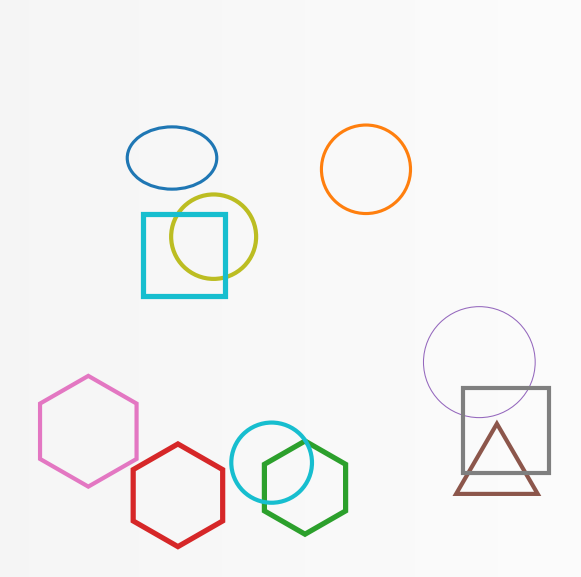[{"shape": "oval", "thickness": 1.5, "radius": 0.39, "center": [0.296, 0.726]}, {"shape": "circle", "thickness": 1.5, "radius": 0.38, "center": [0.63, 0.706]}, {"shape": "hexagon", "thickness": 2.5, "radius": 0.4, "center": [0.525, 0.155]}, {"shape": "hexagon", "thickness": 2.5, "radius": 0.44, "center": [0.306, 0.141]}, {"shape": "circle", "thickness": 0.5, "radius": 0.48, "center": [0.825, 0.372]}, {"shape": "triangle", "thickness": 2, "radius": 0.41, "center": [0.855, 0.184]}, {"shape": "hexagon", "thickness": 2, "radius": 0.48, "center": [0.152, 0.252]}, {"shape": "square", "thickness": 2, "radius": 0.37, "center": [0.87, 0.254]}, {"shape": "circle", "thickness": 2, "radius": 0.37, "center": [0.368, 0.589]}, {"shape": "circle", "thickness": 2, "radius": 0.35, "center": [0.467, 0.198]}, {"shape": "square", "thickness": 2.5, "radius": 0.35, "center": [0.317, 0.558]}]